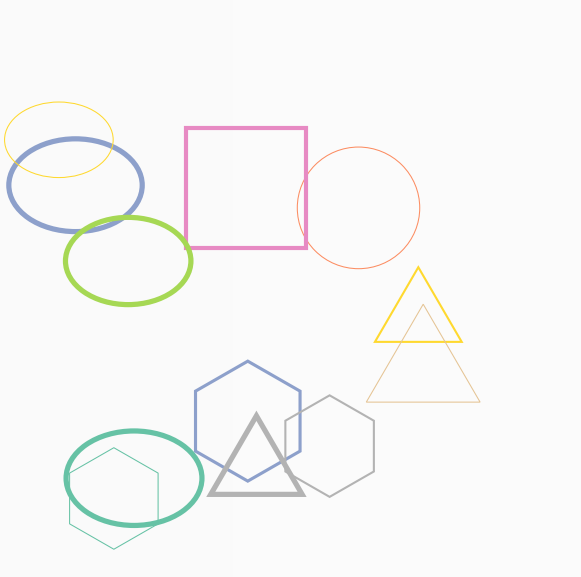[{"shape": "oval", "thickness": 2.5, "radius": 0.58, "center": [0.231, 0.171]}, {"shape": "hexagon", "thickness": 0.5, "radius": 0.44, "center": [0.196, 0.136]}, {"shape": "circle", "thickness": 0.5, "radius": 0.53, "center": [0.617, 0.639]}, {"shape": "oval", "thickness": 2.5, "radius": 0.57, "center": [0.13, 0.678]}, {"shape": "hexagon", "thickness": 1.5, "radius": 0.52, "center": [0.426, 0.27]}, {"shape": "square", "thickness": 2, "radius": 0.52, "center": [0.423, 0.673]}, {"shape": "oval", "thickness": 2.5, "radius": 0.54, "center": [0.221, 0.547]}, {"shape": "triangle", "thickness": 1, "radius": 0.43, "center": [0.72, 0.45]}, {"shape": "oval", "thickness": 0.5, "radius": 0.47, "center": [0.101, 0.757]}, {"shape": "triangle", "thickness": 0.5, "radius": 0.57, "center": [0.728, 0.359]}, {"shape": "hexagon", "thickness": 1, "radius": 0.44, "center": [0.567, 0.227]}, {"shape": "triangle", "thickness": 2.5, "radius": 0.45, "center": [0.441, 0.188]}]